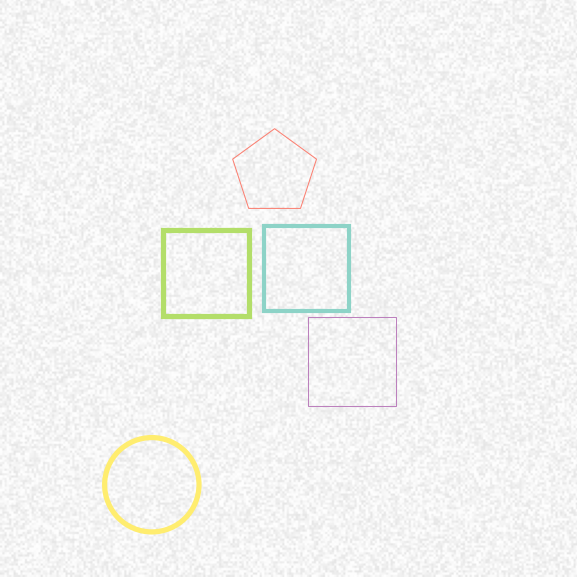[{"shape": "square", "thickness": 2, "radius": 0.37, "center": [0.531, 0.534]}, {"shape": "pentagon", "thickness": 0.5, "radius": 0.38, "center": [0.475, 0.7]}, {"shape": "square", "thickness": 2.5, "radius": 0.37, "center": [0.356, 0.526]}, {"shape": "square", "thickness": 0.5, "radius": 0.38, "center": [0.61, 0.373]}, {"shape": "circle", "thickness": 2.5, "radius": 0.41, "center": [0.263, 0.16]}]